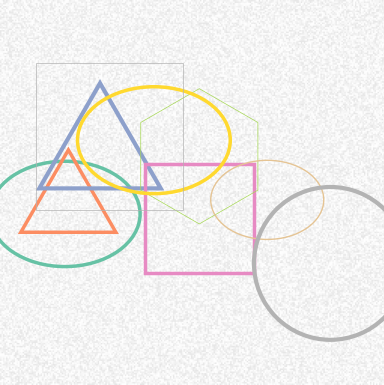[{"shape": "oval", "thickness": 2.5, "radius": 0.98, "center": [0.168, 0.444]}, {"shape": "triangle", "thickness": 2.5, "radius": 0.71, "center": [0.178, 0.468]}, {"shape": "triangle", "thickness": 3, "radius": 0.91, "center": [0.26, 0.602]}, {"shape": "square", "thickness": 2.5, "radius": 0.71, "center": [0.519, 0.433]}, {"shape": "hexagon", "thickness": 0.5, "radius": 0.88, "center": [0.518, 0.594]}, {"shape": "oval", "thickness": 2.5, "radius": 0.99, "center": [0.4, 0.636]}, {"shape": "oval", "thickness": 1, "radius": 0.73, "center": [0.694, 0.481]}, {"shape": "circle", "thickness": 3, "radius": 0.99, "center": [0.858, 0.316]}, {"shape": "square", "thickness": 0.5, "radius": 0.95, "center": [0.285, 0.646]}]